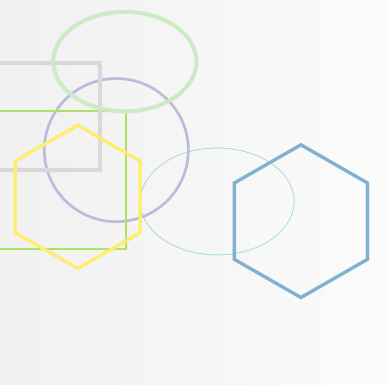[{"shape": "oval", "thickness": 0.5, "radius": 0.99, "center": [0.561, 0.477]}, {"shape": "circle", "thickness": 2, "radius": 0.93, "center": [0.3, 0.61]}, {"shape": "hexagon", "thickness": 2.5, "radius": 0.99, "center": [0.777, 0.426]}, {"shape": "square", "thickness": 1.5, "radius": 0.89, "center": [0.147, 0.532]}, {"shape": "square", "thickness": 3, "radius": 0.69, "center": [0.12, 0.697]}, {"shape": "oval", "thickness": 3, "radius": 0.92, "center": [0.322, 0.84]}, {"shape": "hexagon", "thickness": 2.5, "radius": 0.93, "center": [0.201, 0.489]}]